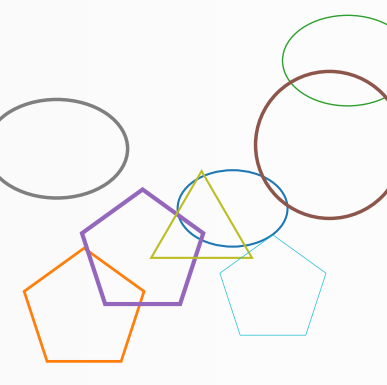[{"shape": "oval", "thickness": 1.5, "radius": 0.71, "center": [0.6, 0.459]}, {"shape": "pentagon", "thickness": 2, "radius": 0.81, "center": [0.217, 0.193]}, {"shape": "oval", "thickness": 1, "radius": 0.84, "center": [0.897, 0.843]}, {"shape": "pentagon", "thickness": 3, "radius": 0.82, "center": [0.368, 0.343]}, {"shape": "circle", "thickness": 2.5, "radius": 0.95, "center": [0.85, 0.624]}, {"shape": "oval", "thickness": 2.5, "radius": 0.91, "center": [0.146, 0.614]}, {"shape": "triangle", "thickness": 1.5, "radius": 0.75, "center": [0.52, 0.405]}, {"shape": "pentagon", "thickness": 0.5, "radius": 0.72, "center": [0.704, 0.246]}]